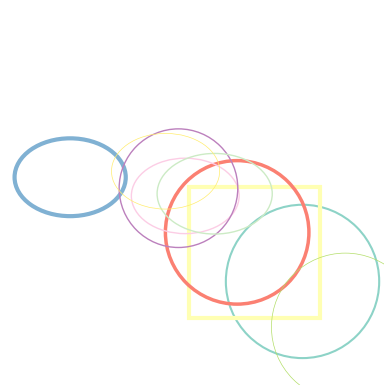[{"shape": "circle", "thickness": 1.5, "radius": 1.0, "center": [0.786, 0.269]}, {"shape": "square", "thickness": 3, "radius": 0.85, "center": [0.661, 0.345]}, {"shape": "circle", "thickness": 2.5, "radius": 0.93, "center": [0.616, 0.396]}, {"shape": "oval", "thickness": 3, "radius": 0.72, "center": [0.182, 0.54]}, {"shape": "circle", "thickness": 0.5, "radius": 0.96, "center": [0.897, 0.151]}, {"shape": "oval", "thickness": 1, "radius": 0.7, "center": [0.481, 0.491]}, {"shape": "circle", "thickness": 1, "radius": 0.77, "center": [0.464, 0.511]}, {"shape": "oval", "thickness": 1, "radius": 0.75, "center": [0.558, 0.497]}, {"shape": "oval", "thickness": 0.5, "radius": 0.7, "center": [0.43, 0.555]}]